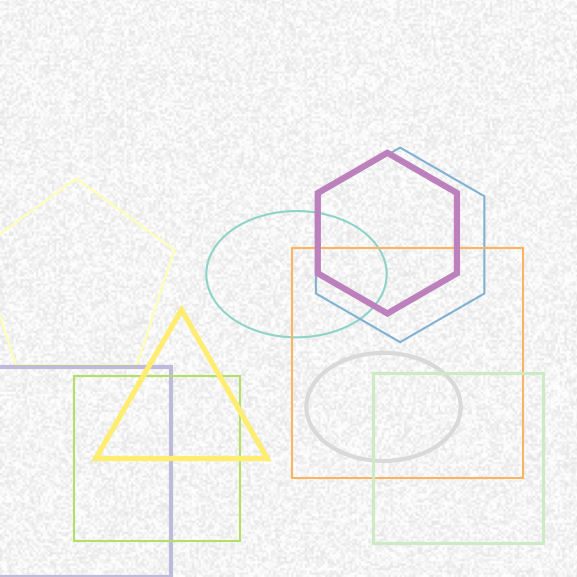[{"shape": "oval", "thickness": 1, "radius": 0.78, "center": [0.513, 0.524]}, {"shape": "pentagon", "thickness": 1, "radius": 0.89, "center": [0.132, 0.512]}, {"shape": "square", "thickness": 2, "radius": 0.91, "center": [0.114, 0.181]}, {"shape": "hexagon", "thickness": 1, "radius": 0.84, "center": [0.693, 0.575]}, {"shape": "square", "thickness": 1, "radius": 1.0, "center": [0.706, 0.37]}, {"shape": "square", "thickness": 1, "radius": 0.72, "center": [0.272, 0.205]}, {"shape": "oval", "thickness": 2, "radius": 0.67, "center": [0.664, 0.295]}, {"shape": "hexagon", "thickness": 3, "radius": 0.7, "center": [0.671, 0.595]}, {"shape": "square", "thickness": 1.5, "radius": 0.73, "center": [0.793, 0.206]}, {"shape": "triangle", "thickness": 2.5, "radius": 0.86, "center": [0.314, 0.291]}]